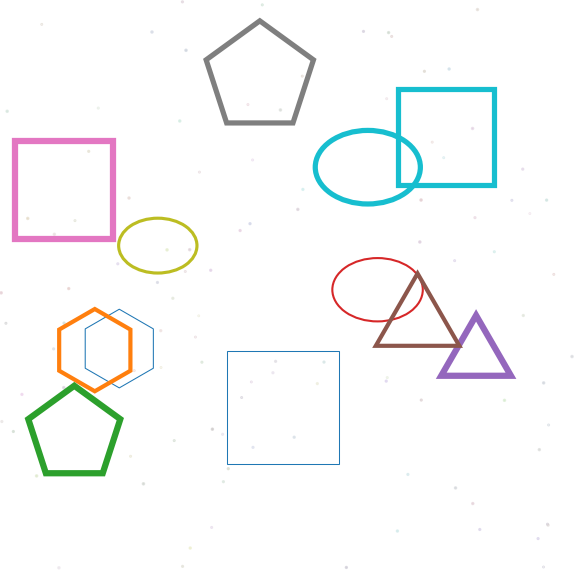[{"shape": "hexagon", "thickness": 0.5, "radius": 0.34, "center": [0.207, 0.396]}, {"shape": "square", "thickness": 0.5, "radius": 0.49, "center": [0.49, 0.293]}, {"shape": "hexagon", "thickness": 2, "radius": 0.36, "center": [0.164, 0.393]}, {"shape": "pentagon", "thickness": 3, "radius": 0.42, "center": [0.129, 0.247]}, {"shape": "oval", "thickness": 1, "radius": 0.39, "center": [0.654, 0.497]}, {"shape": "triangle", "thickness": 3, "radius": 0.35, "center": [0.824, 0.383]}, {"shape": "triangle", "thickness": 2, "radius": 0.42, "center": [0.723, 0.442]}, {"shape": "square", "thickness": 3, "radius": 0.42, "center": [0.111, 0.67]}, {"shape": "pentagon", "thickness": 2.5, "radius": 0.49, "center": [0.45, 0.865]}, {"shape": "oval", "thickness": 1.5, "radius": 0.34, "center": [0.273, 0.574]}, {"shape": "square", "thickness": 2.5, "radius": 0.42, "center": [0.773, 0.762]}, {"shape": "oval", "thickness": 2.5, "radius": 0.46, "center": [0.637, 0.71]}]